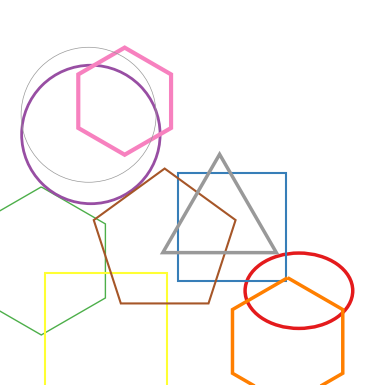[{"shape": "oval", "thickness": 2.5, "radius": 0.7, "center": [0.776, 0.245]}, {"shape": "square", "thickness": 1.5, "radius": 0.7, "center": [0.603, 0.41]}, {"shape": "hexagon", "thickness": 1, "radius": 0.96, "center": [0.107, 0.322]}, {"shape": "circle", "thickness": 2, "radius": 0.9, "center": [0.236, 0.651]}, {"shape": "hexagon", "thickness": 2.5, "radius": 0.83, "center": [0.747, 0.113]}, {"shape": "square", "thickness": 1.5, "radius": 0.79, "center": [0.276, 0.132]}, {"shape": "pentagon", "thickness": 1.5, "radius": 0.97, "center": [0.428, 0.369]}, {"shape": "hexagon", "thickness": 3, "radius": 0.7, "center": [0.324, 0.737]}, {"shape": "triangle", "thickness": 2.5, "radius": 0.85, "center": [0.57, 0.429]}, {"shape": "circle", "thickness": 0.5, "radius": 0.88, "center": [0.23, 0.702]}]